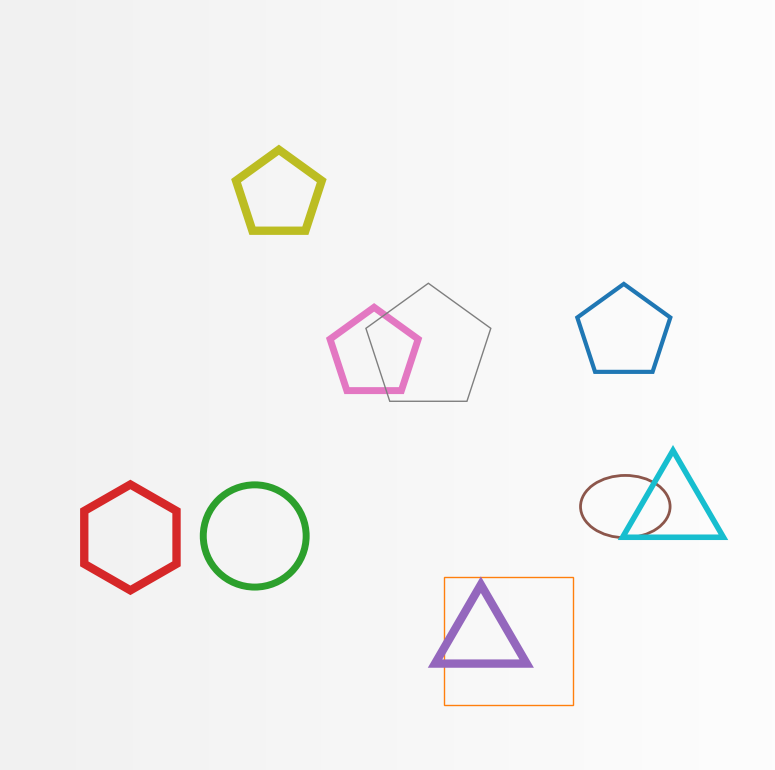[{"shape": "pentagon", "thickness": 1.5, "radius": 0.32, "center": [0.805, 0.568]}, {"shape": "square", "thickness": 0.5, "radius": 0.42, "center": [0.656, 0.168]}, {"shape": "circle", "thickness": 2.5, "radius": 0.33, "center": [0.329, 0.304]}, {"shape": "hexagon", "thickness": 3, "radius": 0.34, "center": [0.168, 0.302]}, {"shape": "triangle", "thickness": 3, "radius": 0.34, "center": [0.62, 0.172]}, {"shape": "oval", "thickness": 1, "radius": 0.29, "center": [0.807, 0.342]}, {"shape": "pentagon", "thickness": 2.5, "radius": 0.3, "center": [0.483, 0.541]}, {"shape": "pentagon", "thickness": 0.5, "radius": 0.42, "center": [0.553, 0.547]}, {"shape": "pentagon", "thickness": 3, "radius": 0.29, "center": [0.36, 0.747]}, {"shape": "triangle", "thickness": 2, "radius": 0.38, "center": [0.868, 0.34]}]